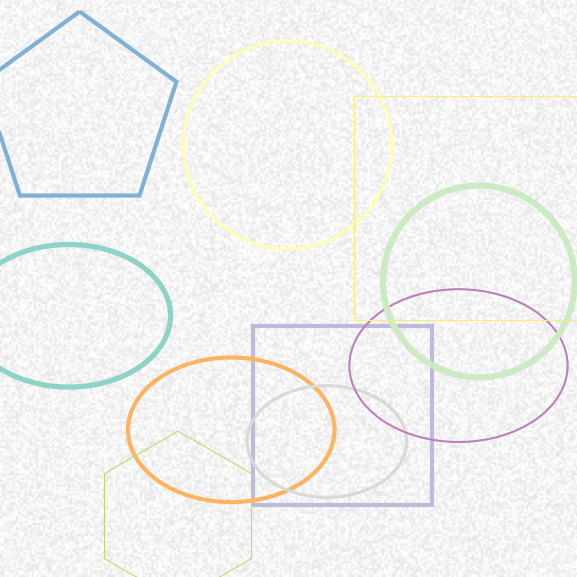[{"shape": "oval", "thickness": 2.5, "radius": 0.88, "center": [0.119, 0.452]}, {"shape": "circle", "thickness": 1.5, "radius": 0.9, "center": [0.498, 0.748]}, {"shape": "square", "thickness": 2, "radius": 0.77, "center": [0.593, 0.279]}, {"shape": "pentagon", "thickness": 2, "radius": 0.88, "center": [0.138, 0.803]}, {"shape": "oval", "thickness": 2, "radius": 0.89, "center": [0.4, 0.255]}, {"shape": "hexagon", "thickness": 0.5, "radius": 0.74, "center": [0.308, 0.106]}, {"shape": "oval", "thickness": 1.5, "radius": 0.69, "center": [0.566, 0.235]}, {"shape": "oval", "thickness": 1, "radius": 0.94, "center": [0.794, 0.366]}, {"shape": "circle", "thickness": 3, "radius": 0.83, "center": [0.829, 0.512]}, {"shape": "square", "thickness": 0.5, "radius": 0.97, "center": [0.807, 0.638]}]